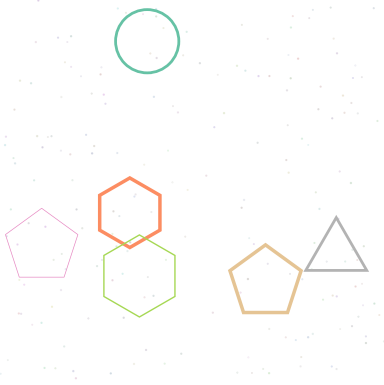[{"shape": "circle", "thickness": 2, "radius": 0.41, "center": [0.382, 0.893]}, {"shape": "hexagon", "thickness": 2.5, "radius": 0.45, "center": [0.337, 0.447]}, {"shape": "pentagon", "thickness": 0.5, "radius": 0.49, "center": [0.108, 0.36]}, {"shape": "hexagon", "thickness": 1, "radius": 0.53, "center": [0.362, 0.283]}, {"shape": "pentagon", "thickness": 2.5, "radius": 0.49, "center": [0.69, 0.267]}, {"shape": "triangle", "thickness": 2, "radius": 0.46, "center": [0.873, 0.343]}]